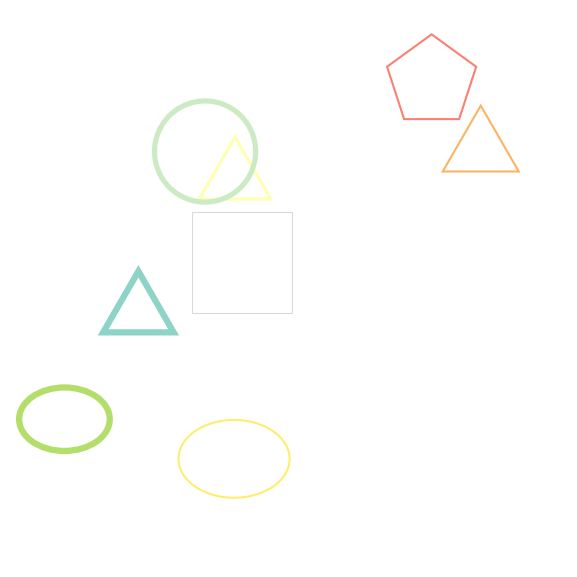[{"shape": "triangle", "thickness": 3, "radius": 0.35, "center": [0.24, 0.459]}, {"shape": "triangle", "thickness": 1.5, "radius": 0.36, "center": [0.407, 0.69]}, {"shape": "pentagon", "thickness": 1, "radius": 0.41, "center": [0.747, 0.859]}, {"shape": "triangle", "thickness": 1, "radius": 0.38, "center": [0.832, 0.74]}, {"shape": "oval", "thickness": 3, "radius": 0.39, "center": [0.112, 0.273]}, {"shape": "square", "thickness": 0.5, "radius": 0.43, "center": [0.419, 0.545]}, {"shape": "circle", "thickness": 2.5, "radius": 0.44, "center": [0.355, 0.737]}, {"shape": "oval", "thickness": 1, "radius": 0.48, "center": [0.405, 0.205]}]